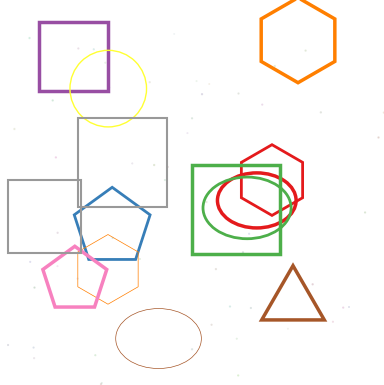[{"shape": "oval", "thickness": 2.5, "radius": 0.51, "center": [0.667, 0.479]}, {"shape": "hexagon", "thickness": 2, "radius": 0.46, "center": [0.706, 0.532]}, {"shape": "pentagon", "thickness": 2, "radius": 0.52, "center": [0.291, 0.41]}, {"shape": "oval", "thickness": 2, "radius": 0.57, "center": [0.642, 0.46]}, {"shape": "square", "thickness": 2.5, "radius": 0.57, "center": [0.613, 0.456]}, {"shape": "square", "thickness": 2.5, "radius": 0.45, "center": [0.191, 0.854]}, {"shape": "hexagon", "thickness": 0.5, "radius": 0.45, "center": [0.28, 0.3]}, {"shape": "hexagon", "thickness": 2.5, "radius": 0.55, "center": [0.774, 0.896]}, {"shape": "circle", "thickness": 1, "radius": 0.5, "center": [0.281, 0.77]}, {"shape": "oval", "thickness": 0.5, "radius": 0.56, "center": [0.412, 0.121]}, {"shape": "triangle", "thickness": 2.5, "radius": 0.47, "center": [0.761, 0.216]}, {"shape": "pentagon", "thickness": 2.5, "radius": 0.44, "center": [0.194, 0.273]}, {"shape": "square", "thickness": 1.5, "radius": 0.58, "center": [0.317, 0.578]}, {"shape": "square", "thickness": 1.5, "radius": 0.47, "center": [0.116, 0.438]}]